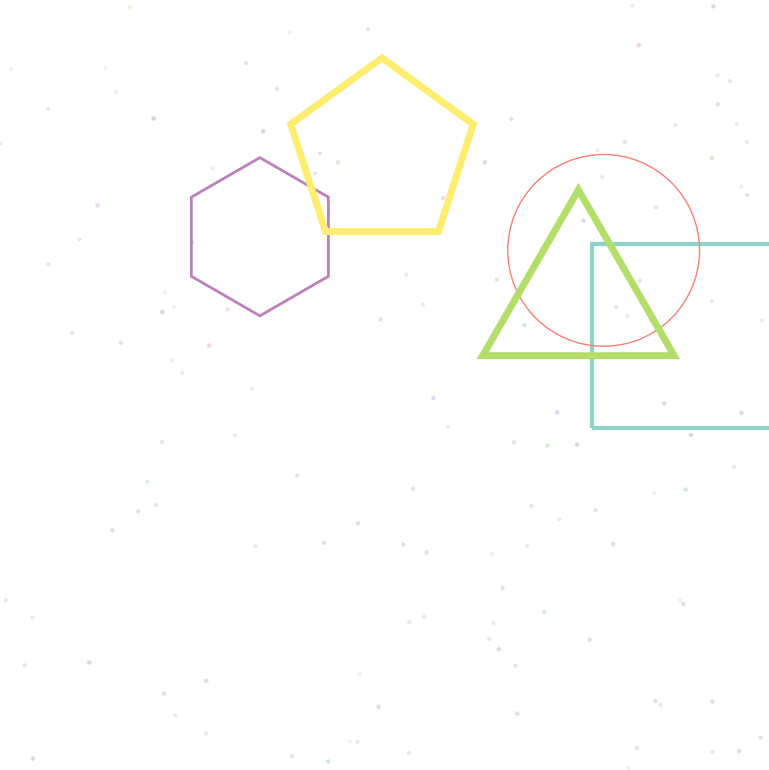[{"shape": "square", "thickness": 1.5, "radius": 0.6, "center": [0.888, 0.563]}, {"shape": "circle", "thickness": 0.5, "radius": 0.62, "center": [0.784, 0.675]}, {"shape": "triangle", "thickness": 2.5, "radius": 0.72, "center": [0.751, 0.61]}, {"shape": "hexagon", "thickness": 1, "radius": 0.51, "center": [0.337, 0.693]}, {"shape": "pentagon", "thickness": 2.5, "radius": 0.62, "center": [0.496, 0.8]}]